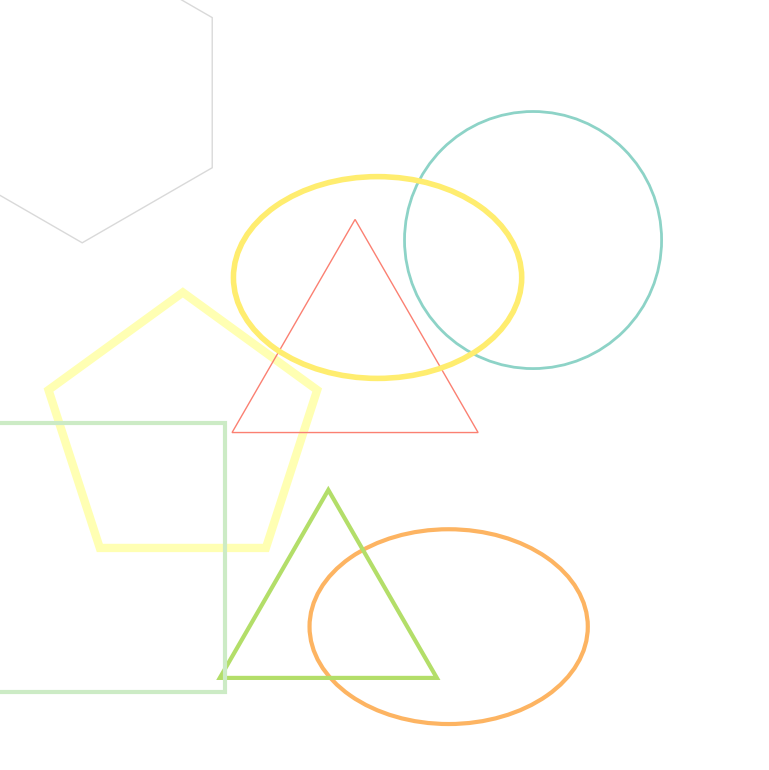[{"shape": "circle", "thickness": 1, "radius": 0.83, "center": [0.692, 0.688]}, {"shape": "pentagon", "thickness": 3, "radius": 0.92, "center": [0.237, 0.437]}, {"shape": "triangle", "thickness": 0.5, "radius": 0.92, "center": [0.461, 0.531]}, {"shape": "oval", "thickness": 1.5, "radius": 0.9, "center": [0.583, 0.186]}, {"shape": "triangle", "thickness": 1.5, "radius": 0.81, "center": [0.426, 0.201]}, {"shape": "hexagon", "thickness": 0.5, "radius": 0.97, "center": [0.107, 0.88]}, {"shape": "square", "thickness": 1.5, "radius": 0.87, "center": [0.118, 0.276]}, {"shape": "oval", "thickness": 2, "radius": 0.94, "center": [0.49, 0.64]}]